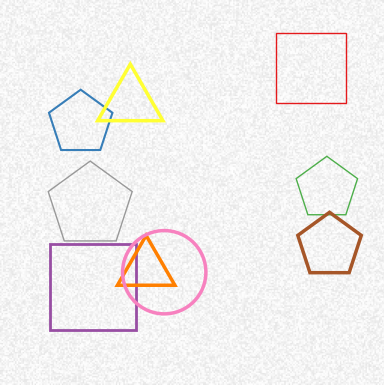[{"shape": "square", "thickness": 1, "radius": 0.45, "center": [0.808, 0.823]}, {"shape": "pentagon", "thickness": 1.5, "radius": 0.43, "center": [0.21, 0.68]}, {"shape": "pentagon", "thickness": 1, "radius": 0.42, "center": [0.849, 0.51]}, {"shape": "square", "thickness": 2, "radius": 0.56, "center": [0.242, 0.256]}, {"shape": "triangle", "thickness": 2.5, "radius": 0.43, "center": [0.38, 0.302]}, {"shape": "triangle", "thickness": 2.5, "radius": 0.49, "center": [0.338, 0.735]}, {"shape": "pentagon", "thickness": 2.5, "radius": 0.43, "center": [0.856, 0.362]}, {"shape": "circle", "thickness": 2.5, "radius": 0.54, "center": [0.427, 0.293]}, {"shape": "pentagon", "thickness": 1, "radius": 0.57, "center": [0.234, 0.467]}]